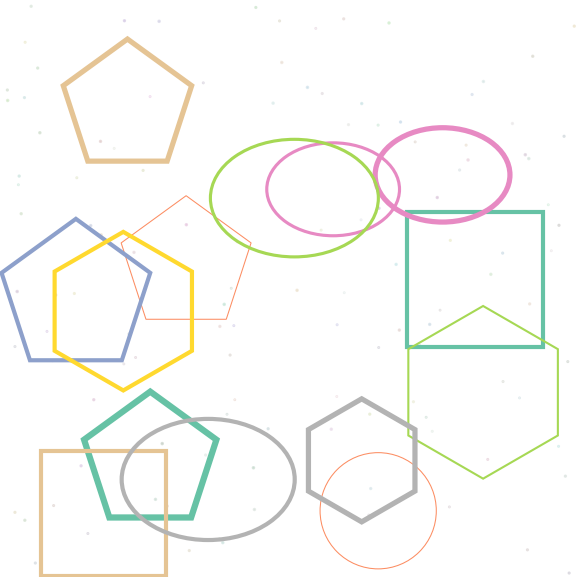[{"shape": "pentagon", "thickness": 3, "radius": 0.6, "center": [0.26, 0.201]}, {"shape": "square", "thickness": 2, "radius": 0.59, "center": [0.822, 0.515]}, {"shape": "circle", "thickness": 0.5, "radius": 0.5, "center": [0.655, 0.115]}, {"shape": "pentagon", "thickness": 0.5, "radius": 0.59, "center": [0.322, 0.542]}, {"shape": "pentagon", "thickness": 2, "radius": 0.68, "center": [0.131, 0.485]}, {"shape": "oval", "thickness": 1.5, "radius": 0.57, "center": [0.577, 0.671]}, {"shape": "oval", "thickness": 2.5, "radius": 0.58, "center": [0.766, 0.696]}, {"shape": "oval", "thickness": 1.5, "radius": 0.73, "center": [0.51, 0.656]}, {"shape": "hexagon", "thickness": 1, "radius": 0.75, "center": [0.837, 0.32]}, {"shape": "hexagon", "thickness": 2, "radius": 0.69, "center": [0.213, 0.46]}, {"shape": "square", "thickness": 2, "radius": 0.54, "center": [0.179, 0.11]}, {"shape": "pentagon", "thickness": 2.5, "radius": 0.58, "center": [0.221, 0.815]}, {"shape": "oval", "thickness": 2, "radius": 0.75, "center": [0.361, 0.169]}, {"shape": "hexagon", "thickness": 2.5, "radius": 0.53, "center": [0.626, 0.202]}]